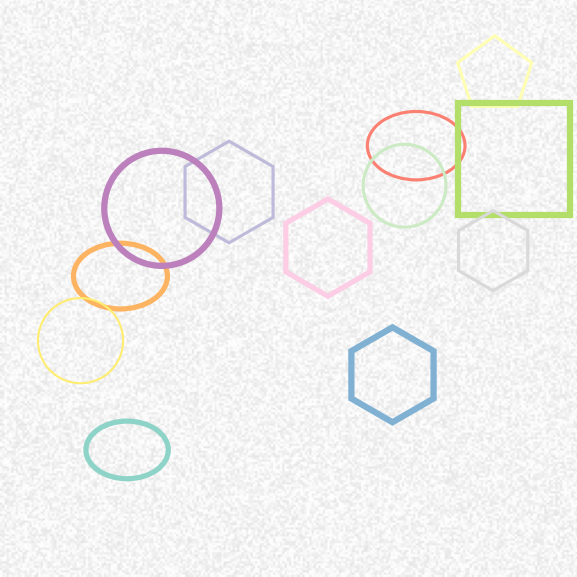[{"shape": "oval", "thickness": 2.5, "radius": 0.36, "center": [0.22, 0.22]}, {"shape": "pentagon", "thickness": 1.5, "radius": 0.34, "center": [0.857, 0.87]}, {"shape": "hexagon", "thickness": 1.5, "radius": 0.44, "center": [0.397, 0.667]}, {"shape": "oval", "thickness": 1.5, "radius": 0.42, "center": [0.721, 0.747]}, {"shape": "hexagon", "thickness": 3, "radius": 0.41, "center": [0.68, 0.35]}, {"shape": "oval", "thickness": 2.5, "radius": 0.41, "center": [0.209, 0.521]}, {"shape": "square", "thickness": 3, "radius": 0.49, "center": [0.89, 0.724]}, {"shape": "hexagon", "thickness": 2.5, "radius": 0.42, "center": [0.568, 0.571]}, {"shape": "hexagon", "thickness": 1.5, "radius": 0.35, "center": [0.854, 0.565]}, {"shape": "circle", "thickness": 3, "radius": 0.5, "center": [0.28, 0.638]}, {"shape": "circle", "thickness": 1.5, "radius": 0.36, "center": [0.701, 0.678]}, {"shape": "circle", "thickness": 1, "radius": 0.37, "center": [0.14, 0.409]}]